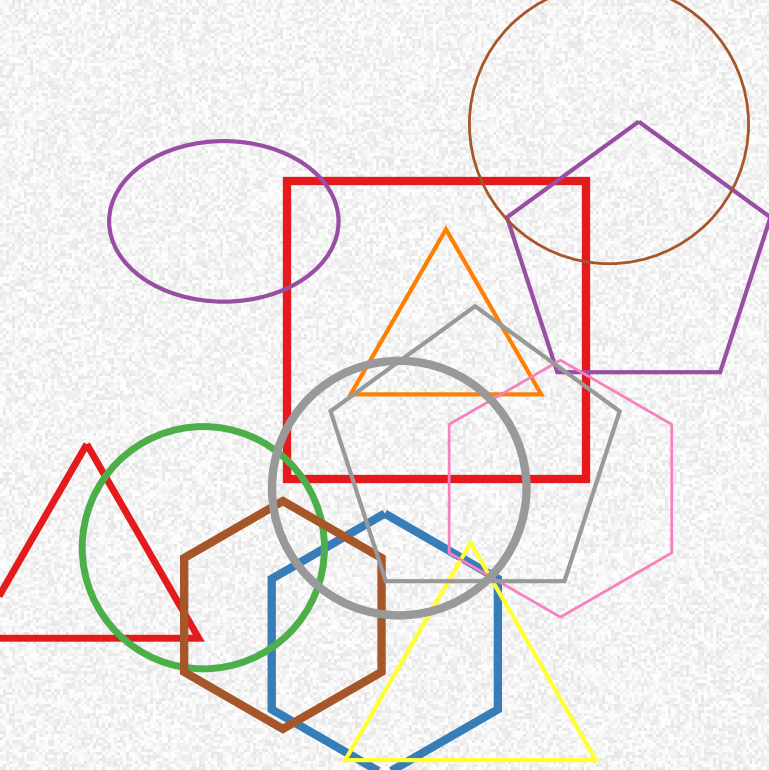[{"shape": "square", "thickness": 3, "radius": 0.97, "center": [0.567, 0.571]}, {"shape": "triangle", "thickness": 2.5, "radius": 0.84, "center": [0.113, 0.255]}, {"shape": "hexagon", "thickness": 3, "radius": 0.85, "center": [0.5, 0.163]}, {"shape": "circle", "thickness": 2.5, "radius": 0.79, "center": [0.264, 0.289]}, {"shape": "pentagon", "thickness": 1.5, "radius": 0.9, "center": [0.83, 0.662]}, {"shape": "oval", "thickness": 1.5, "radius": 0.74, "center": [0.291, 0.712]}, {"shape": "triangle", "thickness": 1.5, "radius": 0.71, "center": [0.579, 0.559]}, {"shape": "triangle", "thickness": 1.5, "radius": 0.94, "center": [0.611, 0.107]}, {"shape": "hexagon", "thickness": 3, "radius": 0.74, "center": [0.367, 0.201]}, {"shape": "circle", "thickness": 1, "radius": 0.91, "center": [0.791, 0.839]}, {"shape": "hexagon", "thickness": 1, "radius": 0.83, "center": [0.728, 0.365]}, {"shape": "pentagon", "thickness": 1.5, "radius": 0.99, "center": [0.617, 0.405]}, {"shape": "circle", "thickness": 3, "radius": 0.83, "center": [0.519, 0.366]}]